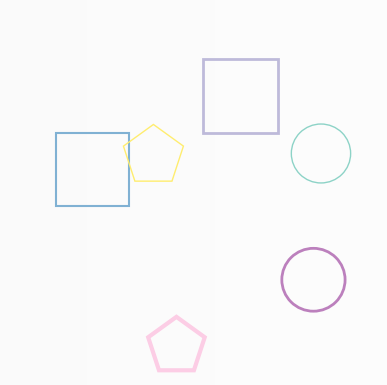[{"shape": "circle", "thickness": 1, "radius": 0.38, "center": [0.828, 0.601]}, {"shape": "square", "thickness": 2, "radius": 0.48, "center": [0.62, 0.751]}, {"shape": "square", "thickness": 1.5, "radius": 0.47, "center": [0.239, 0.559]}, {"shape": "pentagon", "thickness": 3, "radius": 0.38, "center": [0.455, 0.1]}, {"shape": "circle", "thickness": 2, "radius": 0.41, "center": [0.809, 0.273]}, {"shape": "pentagon", "thickness": 1, "radius": 0.41, "center": [0.396, 0.595]}]